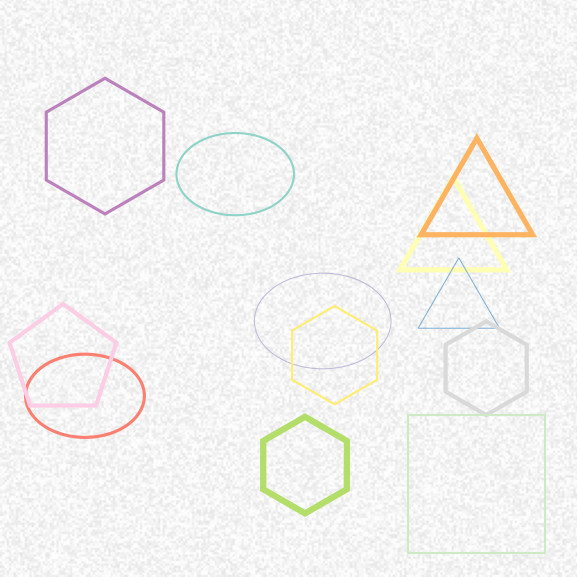[{"shape": "oval", "thickness": 1, "radius": 0.51, "center": [0.407, 0.698]}, {"shape": "triangle", "thickness": 2.5, "radius": 0.53, "center": [0.785, 0.585]}, {"shape": "oval", "thickness": 0.5, "radius": 0.59, "center": [0.559, 0.443]}, {"shape": "oval", "thickness": 1.5, "radius": 0.51, "center": [0.147, 0.314]}, {"shape": "triangle", "thickness": 0.5, "radius": 0.41, "center": [0.794, 0.471]}, {"shape": "triangle", "thickness": 2.5, "radius": 0.56, "center": [0.826, 0.648]}, {"shape": "hexagon", "thickness": 3, "radius": 0.42, "center": [0.528, 0.194]}, {"shape": "pentagon", "thickness": 2, "radius": 0.49, "center": [0.109, 0.376]}, {"shape": "hexagon", "thickness": 2, "radius": 0.41, "center": [0.842, 0.362]}, {"shape": "hexagon", "thickness": 1.5, "radius": 0.59, "center": [0.182, 0.746]}, {"shape": "square", "thickness": 1, "radius": 0.6, "center": [0.825, 0.161]}, {"shape": "hexagon", "thickness": 1, "radius": 0.43, "center": [0.579, 0.384]}]